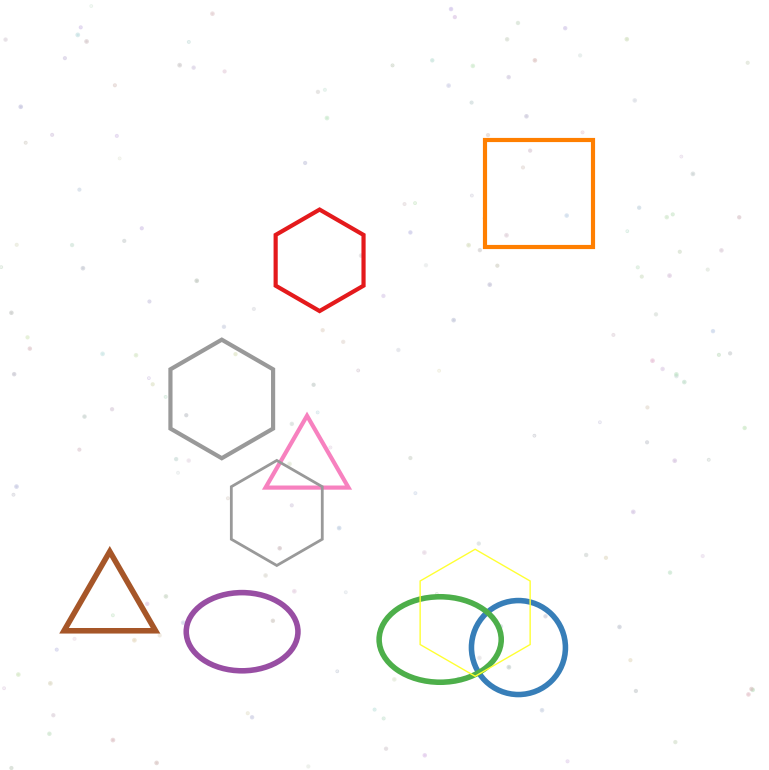[{"shape": "hexagon", "thickness": 1.5, "radius": 0.33, "center": [0.415, 0.662]}, {"shape": "circle", "thickness": 2, "radius": 0.31, "center": [0.673, 0.159]}, {"shape": "oval", "thickness": 2, "radius": 0.4, "center": [0.572, 0.169]}, {"shape": "oval", "thickness": 2, "radius": 0.36, "center": [0.314, 0.18]}, {"shape": "square", "thickness": 1.5, "radius": 0.35, "center": [0.7, 0.749]}, {"shape": "hexagon", "thickness": 0.5, "radius": 0.41, "center": [0.617, 0.204]}, {"shape": "triangle", "thickness": 2, "radius": 0.34, "center": [0.143, 0.215]}, {"shape": "triangle", "thickness": 1.5, "radius": 0.31, "center": [0.399, 0.398]}, {"shape": "hexagon", "thickness": 1, "radius": 0.34, "center": [0.359, 0.334]}, {"shape": "hexagon", "thickness": 1.5, "radius": 0.38, "center": [0.288, 0.482]}]